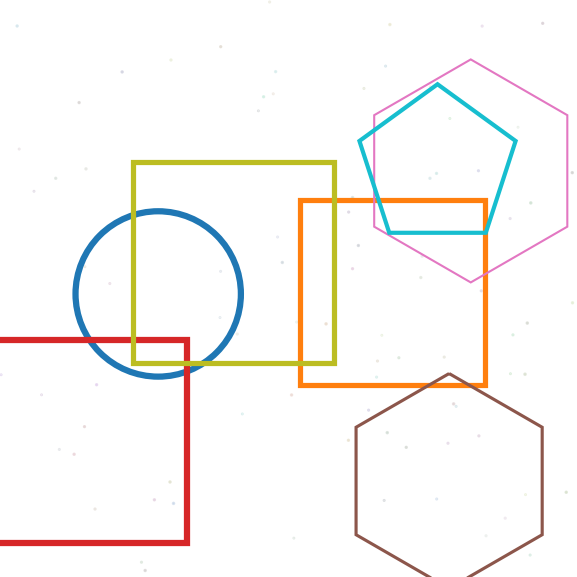[{"shape": "circle", "thickness": 3, "radius": 0.72, "center": [0.274, 0.49]}, {"shape": "square", "thickness": 2.5, "radius": 0.8, "center": [0.679, 0.493]}, {"shape": "square", "thickness": 3, "radius": 0.88, "center": [0.149, 0.235]}, {"shape": "hexagon", "thickness": 1.5, "radius": 0.93, "center": [0.778, 0.166]}, {"shape": "hexagon", "thickness": 1, "radius": 0.97, "center": [0.815, 0.703]}, {"shape": "square", "thickness": 2.5, "radius": 0.87, "center": [0.404, 0.545]}, {"shape": "pentagon", "thickness": 2, "radius": 0.71, "center": [0.758, 0.711]}]